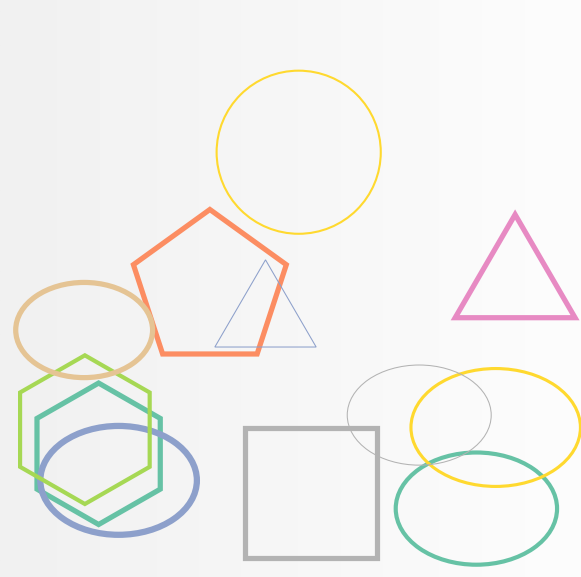[{"shape": "oval", "thickness": 2, "radius": 0.69, "center": [0.82, 0.118]}, {"shape": "hexagon", "thickness": 2.5, "radius": 0.61, "center": [0.17, 0.213]}, {"shape": "pentagon", "thickness": 2.5, "radius": 0.69, "center": [0.361, 0.498]}, {"shape": "triangle", "thickness": 0.5, "radius": 0.5, "center": [0.457, 0.449]}, {"shape": "oval", "thickness": 3, "radius": 0.67, "center": [0.204, 0.167]}, {"shape": "triangle", "thickness": 2.5, "radius": 0.6, "center": [0.886, 0.509]}, {"shape": "hexagon", "thickness": 2, "radius": 0.64, "center": [0.146, 0.255]}, {"shape": "circle", "thickness": 1, "radius": 0.71, "center": [0.514, 0.736]}, {"shape": "oval", "thickness": 1.5, "radius": 0.73, "center": [0.853, 0.259]}, {"shape": "oval", "thickness": 2.5, "radius": 0.59, "center": [0.145, 0.428]}, {"shape": "square", "thickness": 2.5, "radius": 0.57, "center": [0.535, 0.145]}, {"shape": "oval", "thickness": 0.5, "radius": 0.62, "center": [0.721, 0.28]}]